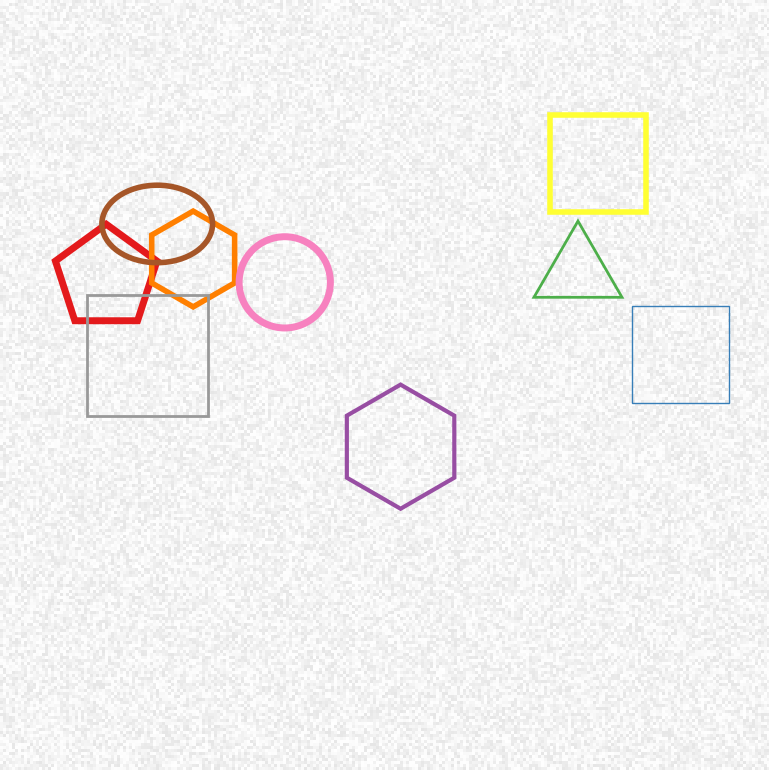[{"shape": "pentagon", "thickness": 2.5, "radius": 0.35, "center": [0.138, 0.64]}, {"shape": "square", "thickness": 0.5, "radius": 0.32, "center": [0.884, 0.539]}, {"shape": "triangle", "thickness": 1, "radius": 0.33, "center": [0.751, 0.647]}, {"shape": "hexagon", "thickness": 1.5, "radius": 0.4, "center": [0.52, 0.42]}, {"shape": "hexagon", "thickness": 2, "radius": 0.31, "center": [0.251, 0.664]}, {"shape": "square", "thickness": 2, "radius": 0.31, "center": [0.777, 0.788]}, {"shape": "oval", "thickness": 2, "radius": 0.36, "center": [0.204, 0.709]}, {"shape": "circle", "thickness": 2.5, "radius": 0.3, "center": [0.37, 0.633]}, {"shape": "square", "thickness": 1, "radius": 0.39, "center": [0.191, 0.538]}]